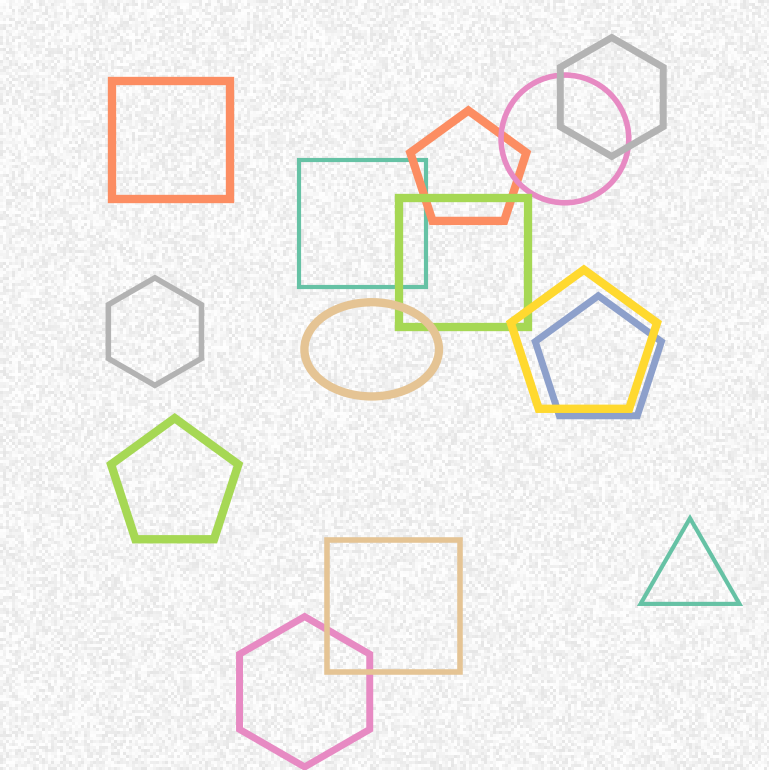[{"shape": "square", "thickness": 1.5, "radius": 0.41, "center": [0.47, 0.71]}, {"shape": "triangle", "thickness": 1.5, "radius": 0.37, "center": [0.896, 0.253]}, {"shape": "pentagon", "thickness": 3, "radius": 0.4, "center": [0.608, 0.777]}, {"shape": "square", "thickness": 3, "radius": 0.38, "center": [0.222, 0.818]}, {"shape": "pentagon", "thickness": 2.5, "radius": 0.43, "center": [0.777, 0.53]}, {"shape": "circle", "thickness": 2, "radius": 0.41, "center": [0.734, 0.82]}, {"shape": "hexagon", "thickness": 2.5, "radius": 0.49, "center": [0.396, 0.102]}, {"shape": "pentagon", "thickness": 3, "radius": 0.43, "center": [0.227, 0.37]}, {"shape": "square", "thickness": 3, "radius": 0.42, "center": [0.602, 0.66]}, {"shape": "pentagon", "thickness": 3, "radius": 0.5, "center": [0.758, 0.55]}, {"shape": "square", "thickness": 2, "radius": 0.43, "center": [0.512, 0.213]}, {"shape": "oval", "thickness": 3, "radius": 0.44, "center": [0.483, 0.546]}, {"shape": "hexagon", "thickness": 2, "radius": 0.35, "center": [0.201, 0.569]}, {"shape": "hexagon", "thickness": 2.5, "radius": 0.39, "center": [0.794, 0.874]}]